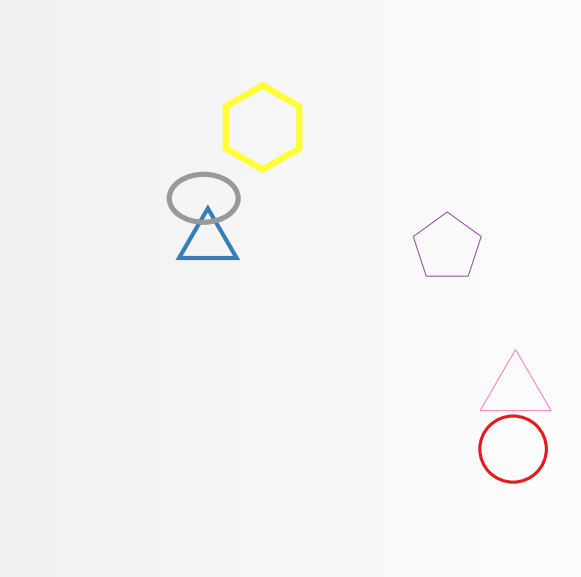[{"shape": "circle", "thickness": 1.5, "radius": 0.29, "center": [0.883, 0.222]}, {"shape": "triangle", "thickness": 2, "radius": 0.29, "center": [0.358, 0.581]}, {"shape": "pentagon", "thickness": 0.5, "radius": 0.31, "center": [0.769, 0.571]}, {"shape": "hexagon", "thickness": 3, "radius": 0.36, "center": [0.452, 0.778]}, {"shape": "triangle", "thickness": 0.5, "radius": 0.35, "center": [0.887, 0.323]}, {"shape": "oval", "thickness": 2.5, "radius": 0.3, "center": [0.35, 0.656]}]